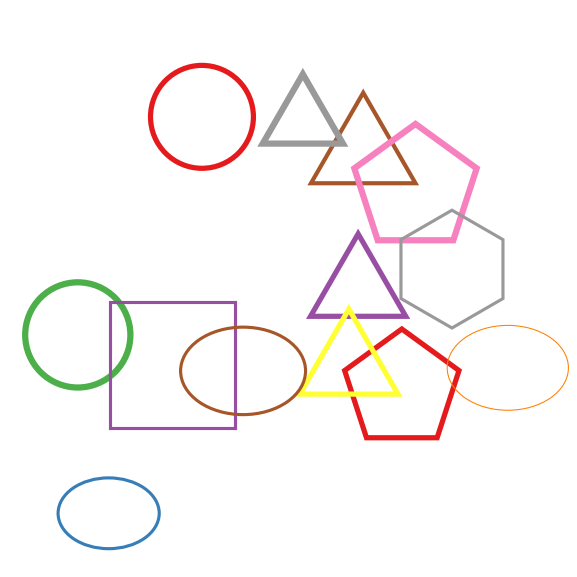[{"shape": "circle", "thickness": 2.5, "radius": 0.45, "center": [0.35, 0.797]}, {"shape": "pentagon", "thickness": 2.5, "radius": 0.52, "center": [0.696, 0.325]}, {"shape": "oval", "thickness": 1.5, "radius": 0.44, "center": [0.188, 0.11]}, {"shape": "circle", "thickness": 3, "radius": 0.46, "center": [0.135, 0.419]}, {"shape": "triangle", "thickness": 2.5, "radius": 0.48, "center": [0.62, 0.499]}, {"shape": "square", "thickness": 1.5, "radius": 0.54, "center": [0.298, 0.367]}, {"shape": "oval", "thickness": 0.5, "radius": 0.52, "center": [0.879, 0.362]}, {"shape": "triangle", "thickness": 2.5, "radius": 0.49, "center": [0.604, 0.366]}, {"shape": "oval", "thickness": 1.5, "radius": 0.54, "center": [0.421, 0.357]}, {"shape": "triangle", "thickness": 2, "radius": 0.52, "center": [0.629, 0.734]}, {"shape": "pentagon", "thickness": 3, "radius": 0.56, "center": [0.719, 0.673]}, {"shape": "hexagon", "thickness": 1.5, "radius": 0.51, "center": [0.783, 0.533]}, {"shape": "triangle", "thickness": 3, "radius": 0.4, "center": [0.524, 0.791]}]